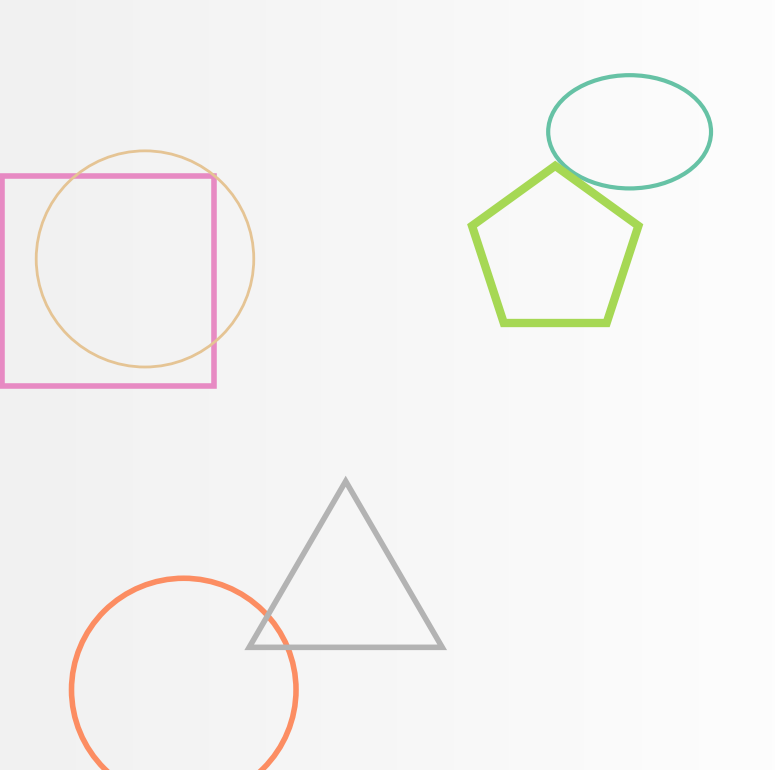[{"shape": "oval", "thickness": 1.5, "radius": 0.53, "center": [0.812, 0.829]}, {"shape": "circle", "thickness": 2, "radius": 0.72, "center": [0.237, 0.104]}, {"shape": "square", "thickness": 2, "radius": 0.68, "center": [0.14, 0.635]}, {"shape": "pentagon", "thickness": 3, "radius": 0.56, "center": [0.716, 0.672]}, {"shape": "circle", "thickness": 1, "radius": 0.7, "center": [0.187, 0.664]}, {"shape": "triangle", "thickness": 2, "radius": 0.72, "center": [0.446, 0.231]}]